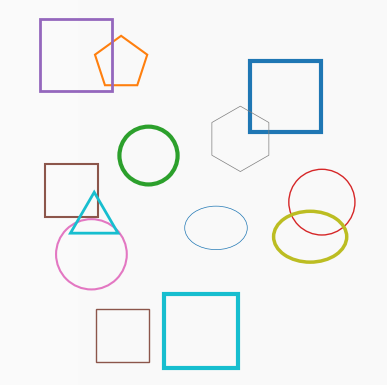[{"shape": "square", "thickness": 3, "radius": 0.46, "center": [0.736, 0.749]}, {"shape": "oval", "thickness": 0.5, "radius": 0.4, "center": [0.557, 0.408]}, {"shape": "pentagon", "thickness": 1.5, "radius": 0.35, "center": [0.313, 0.836]}, {"shape": "circle", "thickness": 3, "radius": 0.38, "center": [0.383, 0.596]}, {"shape": "circle", "thickness": 1, "radius": 0.43, "center": [0.831, 0.475]}, {"shape": "square", "thickness": 2, "radius": 0.47, "center": [0.196, 0.857]}, {"shape": "square", "thickness": 1.5, "radius": 0.34, "center": [0.184, 0.505]}, {"shape": "square", "thickness": 1, "radius": 0.34, "center": [0.316, 0.129]}, {"shape": "circle", "thickness": 1.5, "radius": 0.46, "center": [0.236, 0.339]}, {"shape": "hexagon", "thickness": 0.5, "radius": 0.42, "center": [0.62, 0.639]}, {"shape": "oval", "thickness": 2.5, "radius": 0.47, "center": [0.8, 0.385]}, {"shape": "triangle", "thickness": 2, "radius": 0.35, "center": [0.243, 0.43]}, {"shape": "square", "thickness": 3, "radius": 0.48, "center": [0.518, 0.141]}]